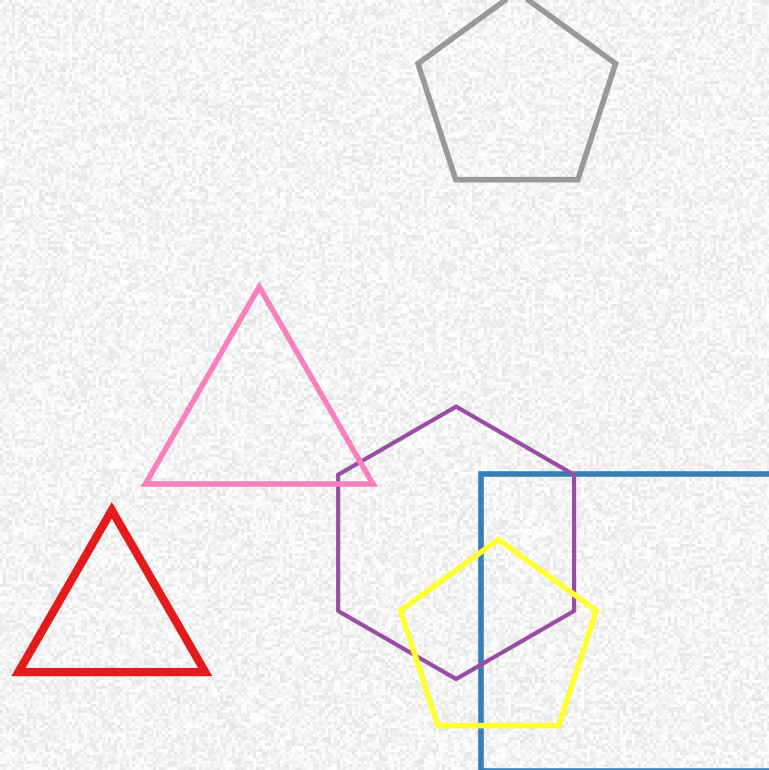[{"shape": "triangle", "thickness": 3, "radius": 0.7, "center": [0.145, 0.197]}, {"shape": "square", "thickness": 2, "radius": 0.96, "center": [0.818, 0.191]}, {"shape": "hexagon", "thickness": 1.5, "radius": 0.88, "center": [0.592, 0.295]}, {"shape": "pentagon", "thickness": 2, "radius": 0.67, "center": [0.647, 0.166]}, {"shape": "triangle", "thickness": 2, "radius": 0.85, "center": [0.337, 0.457]}, {"shape": "pentagon", "thickness": 2, "radius": 0.67, "center": [0.671, 0.876]}]